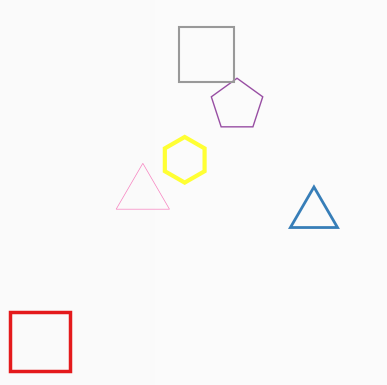[{"shape": "square", "thickness": 2.5, "radius": 0.39, "center": [0.102, 0.113]}, {"shape": "triangle", "thickness": 2, "radius": 0.35, "center": [0.81, 0.444]}, {"shape": "pentagon", "thickness": 1, "radius": 0.35, "center": [0.612, 0.727]}, {"shape": "hexagon", "thickness": 3, "radius": 0.3, "center": [0.477, 0.585]}, {"shape": "triangle", "thickness": 0.5, "radius": 0.4, "center": [0.369, 0.496]}, {"shape": "square", "thickness": 1.5, "radius": 0.36, "center": [0.533, 0.859]}]